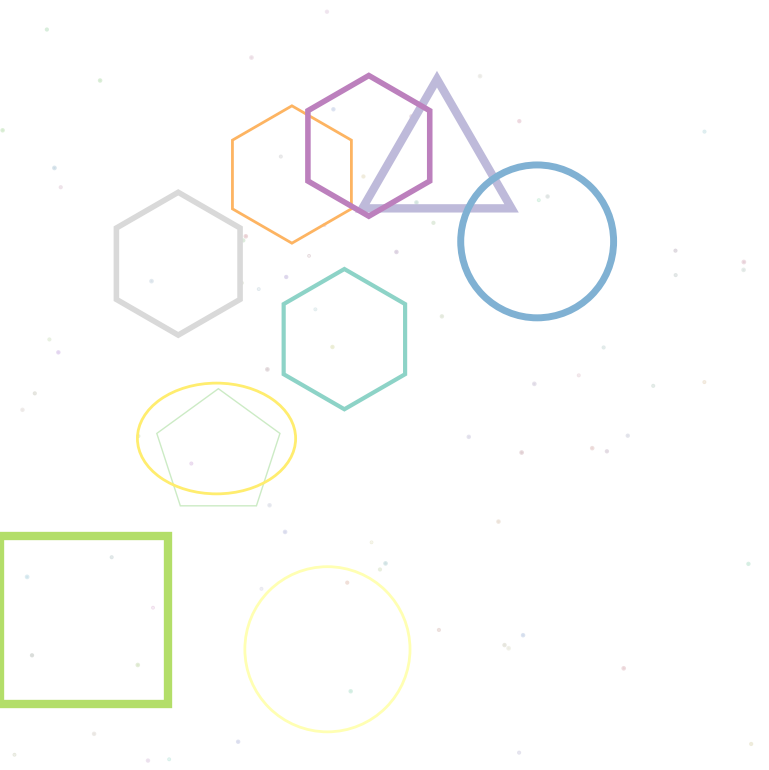[{"shape": "hexagon", "thickness": 1.5, "radius": 0.46, "center": [0.447, 0.56]}, {"shape": "circle", "thickness": 1, "radius": 0.54, "center": [0.425, 0.157]}, {"shape": "triangle", "thickness": 3, "radius": 0.56, "center": [0.567, 0.785]}, {"shape": "circle", "thickness": 2.5, "radius": 0.5, "center": [0.698, 0.687]}, {"shape": "hexagon", "thickness": 1, "radius": 0.45, "center": [0.379, 0.773]}, {"shape": "square", "thickness": 3, "radius": 0.55, "center": [0.109, 0.194]}, {"shape": "hexagon", "thickness": 2, "radius": 0.46, "center": [0.231, 0.658]}, {"shape": "hexagon", "thickness": 2, "radius": 0.46, "center": [0.479, 0.811]}, {"shape": "pentagon", "thickness": 0.5, "radius": 0.42, "center": [0.284, 0.411]}, {"shape": "oval", "thickness": 1, "radius": 0.51, "center": [0.281, 0.431]}]